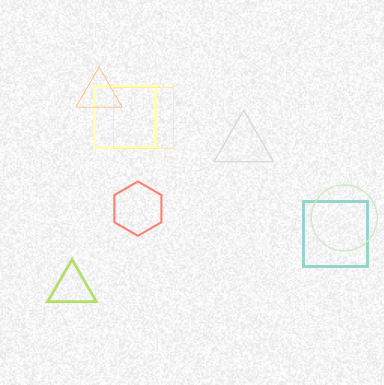[{"shape": "square", "thickness": 2, "radius": 0.42, "center": [0.87, 0.393]}, {"shape": "square", "thickness": 2, "radius": 0.4, "center": [0.324, 0.698]}, {"shape": "hexagon", "thickness": 1.5, "radius": 0.35, "center": [0.358, 0.458]}, {"shape": "triangle", "thickness": 0.5, "radius": 0.35, "center": [0.257, 0.757]}, {"shape": "triangle", "thickness": 2, "radius": 0.37, "center": [0.187, 0.253]}, {"shape": "triangle", "thickness": 1, "radius": 0.45, "center": [0.633, 0.625]}, {"shape": "circle", "thickness": 1, "radius": 0.43, "center": [0.894, 0.434]}, {"shape": "square", "thickness": 0.5, "radius": 0.39, "center": [0.371, 0.695]}]